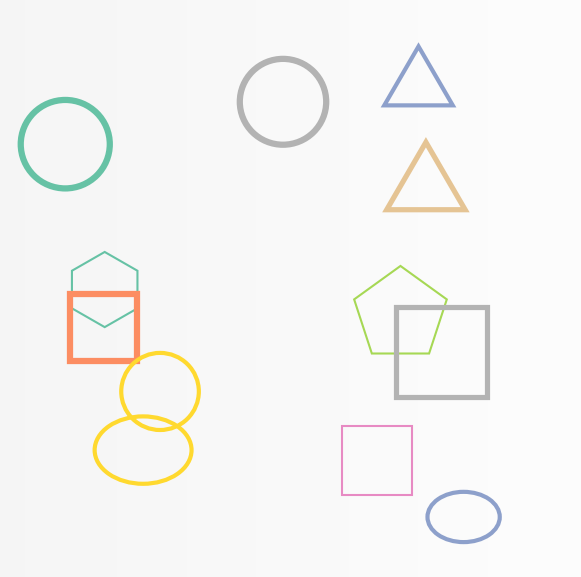[{"shape": "hexagon", "thickness": 1, "radius": 0.33, "center": [0.18, 0.498]}, {"shape": "circle", "thickness": 3, "radius": 0.38, "center": [0.112, 0.749]}, {"shape": "square", "thickness": 3, "radius": 0.29, "center": [0.178, 0.432]}, {"shape": "oval", "thickness": 2, "radius": 0.31, "center": [0.798, 0.104]}, {"shape": "triangle", "thickness": 2, "radius": 0.34, "center": [0.72, 0.851]}, {"shape": "square", "thickness": 1, "radius": 0.3, "center": [0.649, 0.201]}, {"shape": "pentagon", "thickness": 1, "radius": 0.42, "center": [0.689, 0.455]}, {"shape": "circle", "thickness": 2, "radius": 0.33, "center": [0.275, 0.321]}, {"shape": "oval", "thickness": 2, "radius": 0.42, "center": [0.246, 0.22]}, {"shape": "triangle", "thickness": 2.5, "radius": 0.39, "center": [0.733, 0.675]}, {"shape": "circle", "thickness": 3, "radius": 0.37, "center": [0.487, 0.823]}, {"shape": "square", "thickness": 2.5, "radius": 0.39, "center": [0.76, 0.39]}]